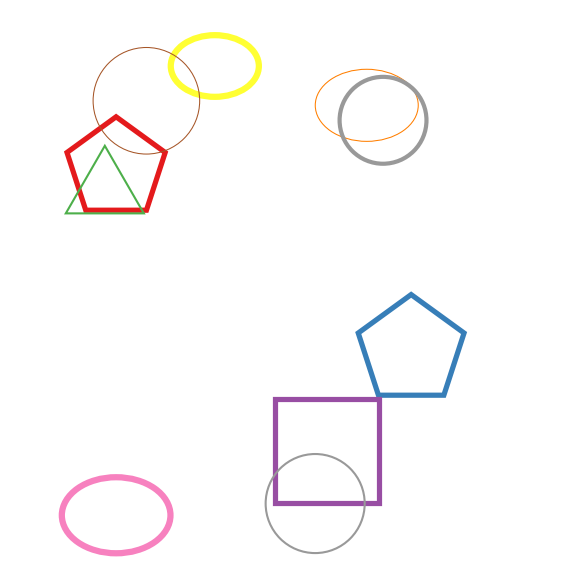[{"shape": "pentagon", "thickness": 2.5, "radius": 0.45, "center": [0.201, 0.707]}, {"shape": "pentagon", "thickness": 2.5, "radius": 0.48, "center": [0.712, 0.393]}, {"shape": "triangle", "thickness": 1, "radius": 0.39, "center": [0.182, 0.669]}, {"shape": "square", "thickness": 2.5, "radius": 0.45, "center": [0.566, 0.218]}, {"shape": "oval", "thickness": 0.5, "radius": 0.45, "center": [0.635, 0.817]}, {"shape": "oval", "thickness": 3, "radius": 0.38, "center": [0.372, 0.885]}, {"shape": "circle", "thickness": 0.5, "radius": 0.46, "center": [0.253, 0.825]}, {"shape": "oval", "thickness": 3, "radius": 0.47, "center": [0.201, 0.107]}, {"shape": "circle", "thickness": 2, "radius": 0.38, "center": [0.663, 0.791]}, {"shape": "circle", "thickness": 1, "radius": 0.43, "center": [0.546, 0.127]}]